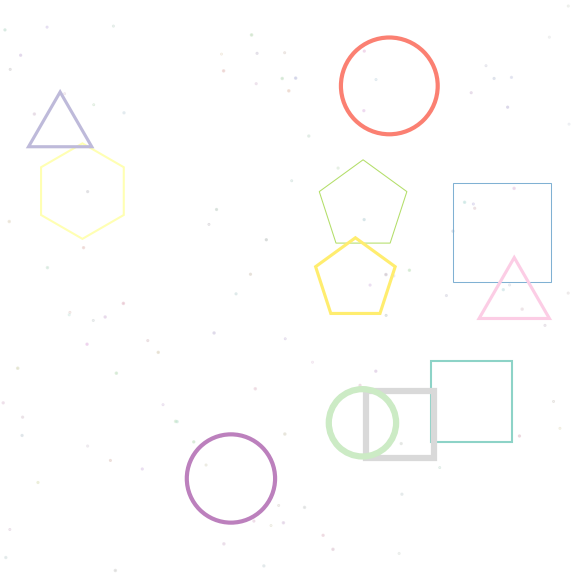[{"shape": "square", "thickness": 1, "radius": 0.35, "center": [0.816, 0.304]}, {"shape": "hexagon", "thickness": 1, "radius": 0.41, "center": [0.143, 0.668]}, {"shape": "triangle", "thickness": 1.5, "radius": 0.32, "center": [0.104, 0.777]}, {"shape": "circle", "thickness": 2, "radius": 0.42, "center": [0.674, 0.85]}, {"shape": "square", "thickness": 0.5, "radius": 0.43, "center": [0.869, 0.596]}, {"shape": "pentagon", "thickness": 0.5, "radius": 0.4, "center": [0.629, 0.643]}, {"shape": "triangle", "thickness": 1.5, "radius": 0.35, "center": [0.89, 0.483]}, {"shape": "square", "thickness": 3, "radius": 0.29, "center": [0.693, 0.264]}, {"shape": "circle", "thickness": 2, "radius": 0.38, "center": [0.4, 0.171]}, {"shape": "circle", "thickness": 3, "radius": 0.29, "center": [0.628, 0.267]}, {"shape": "pentagon", "thickness": 1.5, "radius": 0.36, "center": [0.615, 0.515]}]